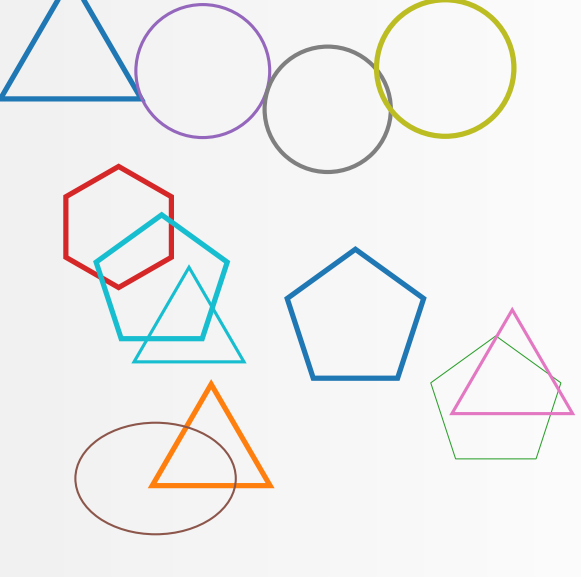[{"shape": "pentagon", "thickness": 2.5, "radius": 0.62, "center": [0.611, 0.444]}, {"shape": "triangle", "thickness": 2.5, "radius": 0.7, "center": [0.122, 0.898]}, {"shape": "triangle", "thickness": 2.5, "radius": 0.59, "center": [0.363, 0.217]}, {"shape": "pentagon", "thickness": 0.5, "radius": 0.59, "center": [0.853, 0.3]}, {"shape": "hexagon", "thickness": 2.5, "radius": 0.52, "center": [0.204, 0.606]}, {"shape": "circle", "thickness": 1.5, "radius": 0.58, "center": [0.349, 0.876]}, {"shape": "oval", "thickness": 1, "radius": 0.69, "center": [0.268, 0.171]}, {"shape": "triangle", "thickness": 1.5, "radius": 0.6, "center": [0.881, 0.343]}, {"shape": "circle", "thickness": 2, "radius": 0.54, "center": [0.564, 0.81]}, {"shape": "circle", "thickness": 2.5, "radius": 0.59, "center": [0.766, 0.881]}, {"shape": "pentagon", "thickness": 2.5, "radius": 0.59, "center": [0.278, 0.509]}, {"shape": "triangle", "thickness": 1.5, "radius": 0.55, "center": [0.325, 0.427]}]